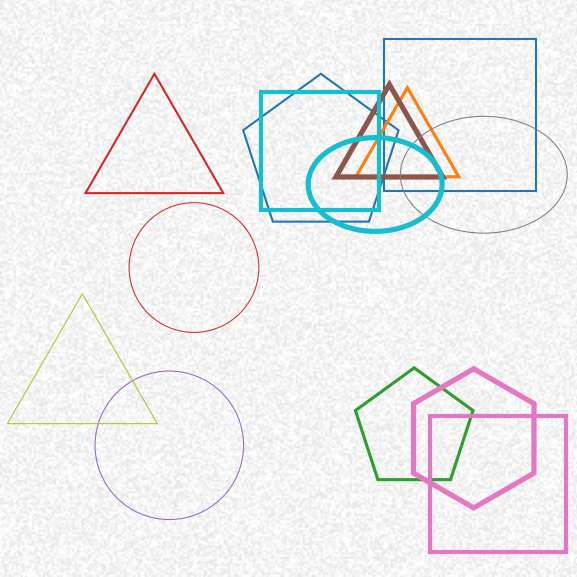[{"shape": "square", "thickness": 1, "radius": 0.66, "center": [0.796, 0.8]}, {"shape": "pentagon", "thickness": 1, "radius": 0.71, "center": [0.556, 0.73]}, {"shape": "triangle", "thickness": 1.5, "radius": 0.51, "center": [0.705, 0.744]}, {"shape": "pentagon", "thickness": 1.5, "radius": 0.54, "center": [0.717, 0.255]}, {"shape": "triangle", "thickness": 1, "radius": 0.69, "center": [0.267, 0.734]}, {"shape": "circle", "thickness": 0.5, "radius": 0.56, "center": [0.336, 0.536]}, {"shape": "circle", "thickness": 0.5, "radius": 0.64, "center": [0.293, 0.228]}, {"shape": "triangle", "thickness": 2.5, "radius": 0.53, "center": [0.674, 0.746]}, {"shape": "hexagon", "thickness": 2.5, "radius": 0.6, "center": [0.82, 0.24]}, {"shape": "square", "thickness": 2, "radius": 0.59, "center": [0.863, 0.162]}, {"shape": "oval", "thickness": 0.5, "radius": 0.72, "center": [0.838, 0.697]}, {"shape": "triangle", "thickness": 0.5, "radius": 0.75, "center": [0.143, 0.34]}, {"shape": "oval", "thickness": 2.5, "radius": 0.58, "center": [0.65, 0.68]}, {"shape": "square", "thickness": 2, "radius": 0.51, "center": [0.554, 0.737]}]